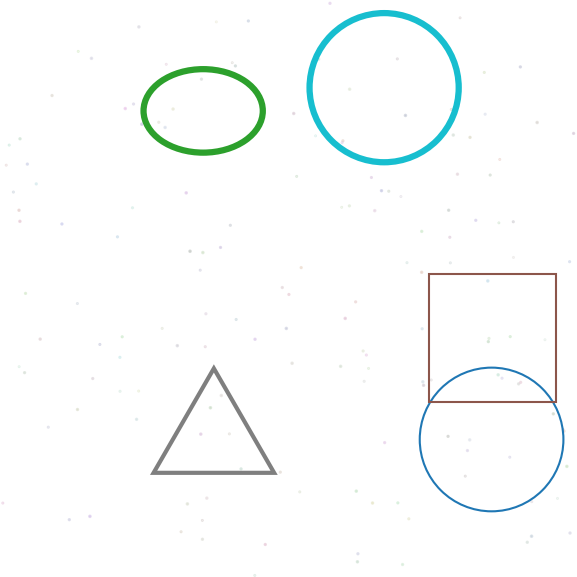[{"shape": "circle", "thickness": 1, "radius": 0.62, "center": [0.851, 0.238]}, {"shape": "oval", "thickness": 3, "radius": 0.52, "center": [0.352, 0.807]}, {"shape": "square", "thickness": 1, "radius": 0.55, "center": [0.853, 0.414]}, {"shape": "triangle", "thickness": 2, "radius": 0.6, "center": [0.37, 0.241]}, {"shape": "circle", "thickness": 3, "radius": 0.65, "center": [0.665, 0.847]}]